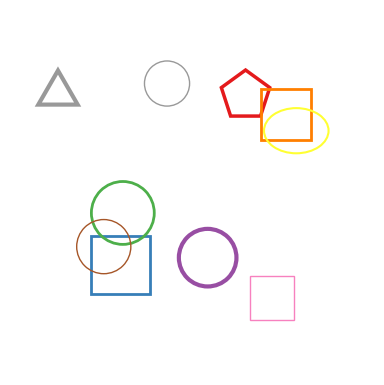[{"shape": "pentagon", "thickness": 2.5, "radius": 0.33, "center": [0.638, 0.752]}, {"shape": "square", "thickness": 2, "radius": 0.38, "center": [0.313, 0.312]}, {"shape": "circle", "thickness": 2, "radius": 0.41, "center": [0.319, 0.447]}, {"shape": "circle", "thickness": 3, "radius": 0.37, "center": [0.539, 0.331]}, {"shape": "square", "thickness": 2, "radius": 0.33, "center": [0.744, 0.703]}, {"shape": "oval", "thickness": 1.5, "radius": 0.42, "center": [0.77, 0.661]}, {"shape": "circle", "thickness": 1, "radius": 0.35, "center": [0.27, 0.359]}, {"shape": "square", "thickness": 1, "radius": 0.29, "center": [0.706, 0.225]}, {"shape": "circle", "thickness": 1, "radius": 0.29, "center": [0.434, 0.783]}, {"shape": "triangle", "thickness": 3, "radius": 0.29, "center": [0.151, 0.758]}]